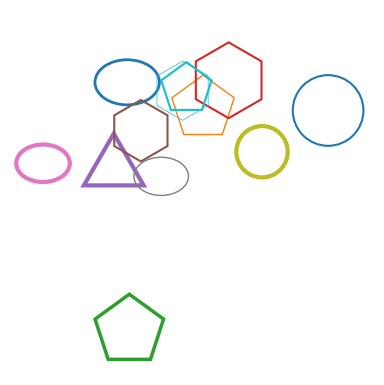[{"shape": "circle", "thickness": 1.5, "radius": 0.46, "center": [0.852, 0.713]}, {"shape": "oval", "thickness": 2, "radius": 0.42, "center": [0.33, 0.786]}, {"shape": "pentagon", "thickness": 1, "radius": 0.43, "center": [0.527, 0.72]}, {"shape": "pentagon", "thickness": 2.5, "radius": 0.47, "center": [0.336, 0.142]}, {"shape": "hexagon", "thickness": 1.5, "radius": 0.49, "center": [0.594, 0.792]}, {"shape": "triangle", "thickness": 3, "radius": 0.45, "center": [0.295, 0.563]}, {"shape": "hexagon", "thickness": 1.5, "radius": 0.4, "center": [0.366, 0.661]}, {"shape": "oval", "thickness": 3, "radius": 0.35, "center": [0.112, 0.576]}, {"shape": "oval", "thickness": 1, "radius": 0.35, "center": [0.419, 0.542]}, {"shape": "circle", "thickness": 3, "radius": 0.33, "center": [0.681, 0.606]}, {"shape": "pentagon", "thickness": 1.5, "radius": 0.34, "center": [0.484, 0.77]}, {"shape": "hexagon", "thickness": 0.5, "radius": 0.38, "center": [0.474, 0.764]}]